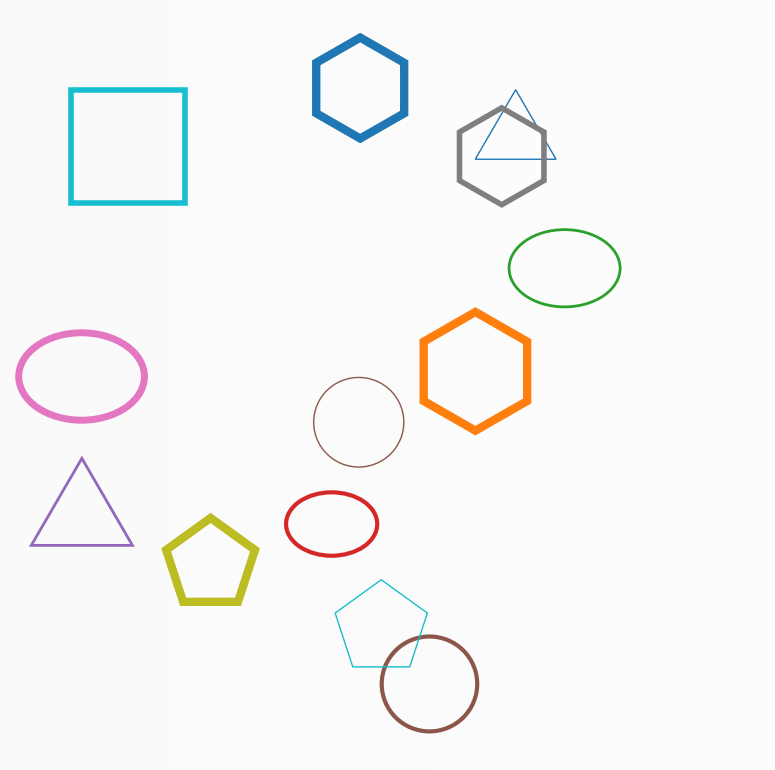[{"shape": "triangle", "thickness": 0.5, "radius": 0.3, "center": [0.665, 0.823]}, {"shape": "hexagon", "thickness": 3, "radius": 0.33, "center": [0.465, 0.886]}, {"shape": "hexagon", "thickness": 3, "radius": 0.39, "center": [0.613, 0.518]}, {"shape": "oval", "thickness": 1, "radius": 0.36, "center": [0.728, 0.652]}, {"shape": "oval", "thickness": 1.5, "radius": 0.29, "center": [0.428, 0.319]}, {"shape": "triangle", "thickness": 1, "radius": 0.38, "center": [0.106, 0.329]}, {"shape": "circle", "thickness": 0.5, "radius": 0.29, "center": [0.463, 0.452]}, {"shape": "circle", "thickness": 1.5, "radius": 0.31, "center": [0.554, 0.112]}, {"shape": "oval", "thickness": 2.5, "radius": 0.41, "center": [0.105, 0.511]}, {"shape": "hexagon", "thickness": 2, "radius": 0.31, "center": [0.647, 0.797]}, {"shape": "pentagon", "thickness": 3, "radius": 0.3, "center": [0.272, 0.267]}, {"shape": "pentagon", "thickness": 0.5, "radius": 0.31, "center": [0.492, 0.185]}, {"shape": "square", "thickness": 2, "radius": 0.37, "center": [0.165, 0.81]}]